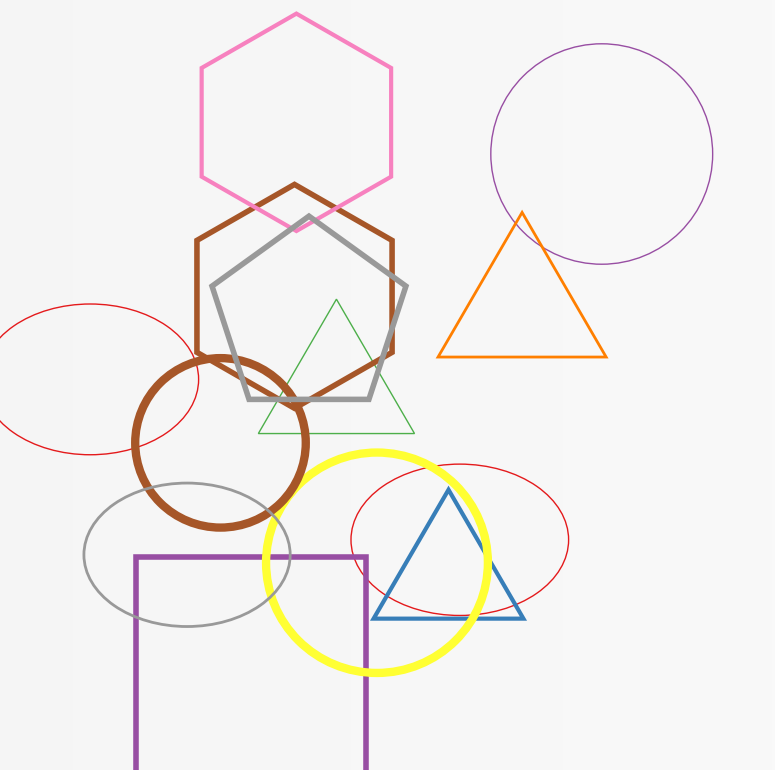[{"shape": "oval", "thickness": 0.5, "radius": 0.7, "center": [0.116, 0.507]}, {"shape": "oval", "thickness": 0.5, "radius": 0.7, "center": [0.593, 0.299]}, {"shape": "triangle", "thickness": 1.5, "radius": 0.56, "center": [0.579, 0.252]}, {"shape": "triangle", "thickness": 0.5, "radius": 0.58, "center": [0.434, 0.495]}, {"shape": "circle", "thickness": 0.5, "radius": 0.72, "center": [0.776, 0.8]}, {"shape": "square", "thickness": 2, "radius": 0.74, "center": [0.324, 0.128]}, {"shape": "triangle", "thickness": 1, "radius": 0.63, "center": [0.674, 0.599]}, {"shape": "circle", "thickness": 3, "radius": 0.72, "center": [0.486, 0.269]}, {"shape": "hexagon", "thickness": 2, "radius": 0.73, "center": [0.38, 0.615]}, {"shape": "circle", "thickness": 3, "radius": 0.55, "center": [0.285, 0.425]}, {"shape": "hexagon", "thickness": 1.5, "radius": 0.71, "center": [0.382, 0.841]}, {"shape": "oval", "thickness": 1, "radius": 0.67, "center": [0.241, 0.279]}, {"shape": "pentagon", "thickness": 2, "radius": 0.66, "center": [0.399, 0.588]}]